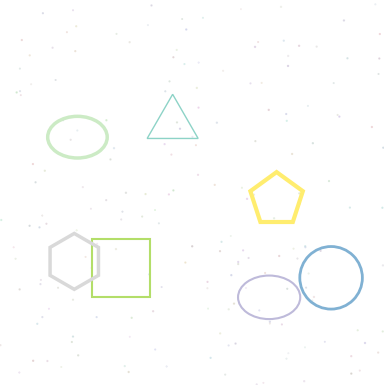[{"shape": "triangle", "thickness": 1, "radius": 0.38, "center": [0.448, 0.679]}, {"shape": "oval", "thickness": 1.5, "radius": 0.4, "center": [0.699, 0.228]}, {"shape": "circle", "thickness": 2, "radius": 0.41, "center": [0.86, 0.278]}, {"shape": "square", "thickness": 1.5, "radius": 0.38, "center": [0.314, 0.303]}, {"shape": "hexagon", "thickness": 2.5, "radius": 0.36, "center": [0.193, 0.321]}, {"shape": "oval", "thickness": 2.5, "radius": 0.39, "center": [0.201, 0.644]}, {"shape": "pentagon", "thickness": 3, "radius": 0.36, "center": [0.718, 0.481]}]